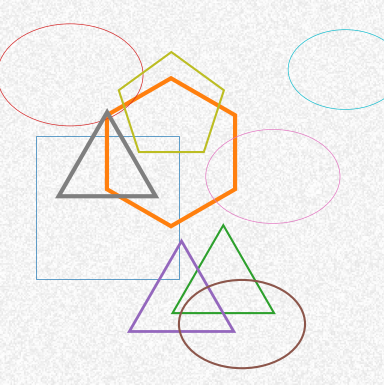[{"shape": "square", "thickness": 0.5, "radius": 0.93, "center": [0.279, 0.461]}, {"shape": "hexagon", "thickness": 3, "radius": 0.96, "center": [0.444, 0.605]}, {"shape": "triangle", "thickness": 1.5, "radius": 0.76, "center": [0.58, 0.263]}, {"shape": "oval", "thickness": 0.5, "radius": 0.95, "center": [0.182, 0.806]}, {"shape": "triangle", "thickness": 2, "radius": 0.78, "center": [0.472, 0.217]}, {"shape": "oval", "thickness": 1.5, "radius": 0.82, "center": [0.629, 0.158]}, {"shape": "oval", "thickness": 0.5, "radius": 0.87, "center": [0.709, 0.542]}, {"shape": "triangle", "thickness": 3, "radius": 0.73, "center": [0.278, 0.563]}, {"shape": "pentagon", "thickness": 1.5, "radius": 0.72, "center": [0.445, 0.721]}, {"shape": "oval", "thickness": 0.5, "radius": 0.74, "center": [0.897, 0.819]}]